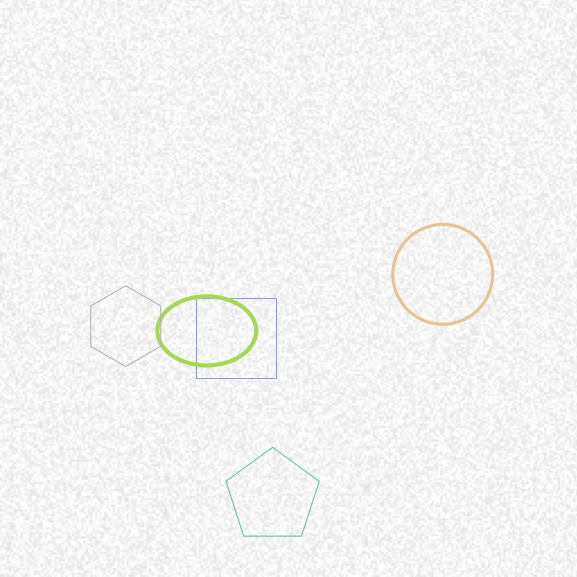[{"shape": "pentagon", "thickness": 0.5, "radius": 0.43, "center": [0.472, 0.14]}, {"shape": "square", "thickness": 0.5, "radius": 0.35, "center": [0.409, 0.414]}, {"shape": "oval", "thickness": 2, "radius": 0.43, "center": [0.358, 0.426]}, {"shape": "circle", "thickness": 1.5, "radius": 0.43, "center": [0.767, 0.524]}, {"shape": "hexagon", "thickness": 0.5, "radius": 0.35, "center": [0.218, 0.434]}]